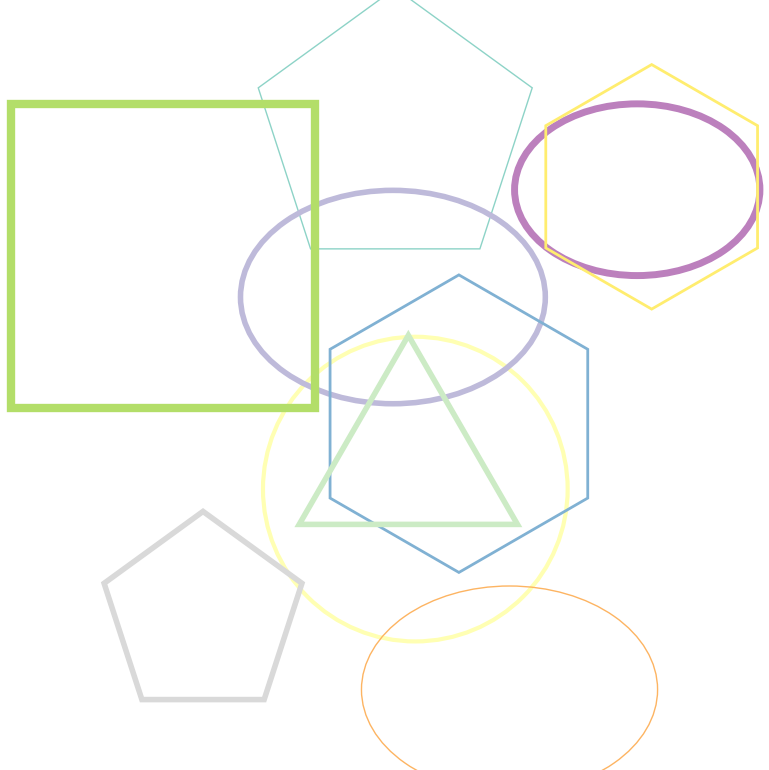[{"shape": "pentagon", "thickness": 0.5, "radius": 0.94, "center": [0.513, 0.828]}, {"shape": "circle", "thickness": 1.5, "radius": 0.99, "center": [0.539, 0.365]}, {"shape": "oval", "thickness": 2, "radius": 0.99, "center": [0.51, 0.614]}, {"shape": "hexagon", "thickness": 1, "radius": 0.97, "center": [0.596, 0.45]}, {"shape": "oval", "thickness": 0.5, "radius": 0.96, "center": [0.662, 0.104]}, {"shape": "square", "thickness": 3, "radius": 0.99, "center": [0.212, 0.667]}, {"shape": "pentagon", "thickness": 2, "radius": 0.68, "center": [0.264, 0.201]}, {"shape": "oval", "thickness": 2.5, "radius": 0.8, "center": [0.828, 0.754]}, {"shape": "triangle", "thickness": 2, "radius": 0.82, "center": [0.53, 0.401]}, {"shape": "hexagon", "thickness": 1, "radius": 0.79, "center": [0.846, 0.757]}]